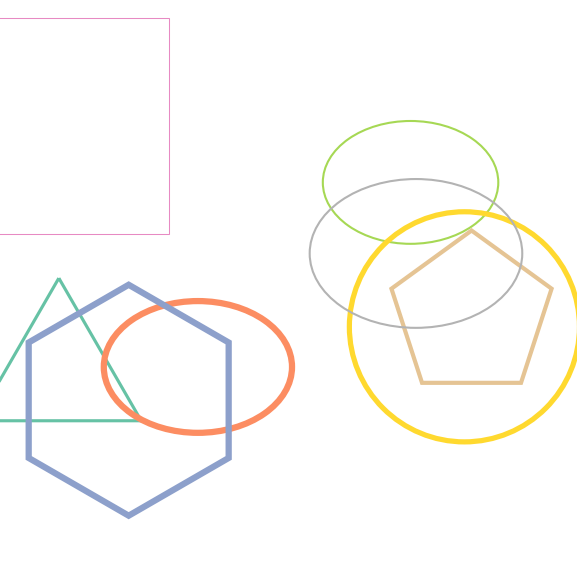[{"shape": "triangle", "thickness": 1.5, "radius": 0.82, "center": [0.102, 0.353]}, {"shape": "oval", "thickness": 3, "radius": 0.81, "center": [0.343, 0.364]}, {"shape": "hexagon", "thickness": 3, "radius": 1.0, "center": [0.223, 0.306]}, {"shape": "square", "thickness": 0.5, "radius": 0.94, "center": [0.105, 0.781]}, {"shape": "oval", "thickness": 1, "radius": 0.76, "center": [0.711, 0.683]}, {"shape": "circle", "thickness": 2.5, "radius": 1.0, "center": [0.804, 0.433]}, {"shape": "pentagon", "thickness": 2, "radius": 0.73, "center": [0.816, 0.454]}, {"shape": "oval", "thickness": 1, "radius": 0.92, "center": [0.72, 0.56]}]